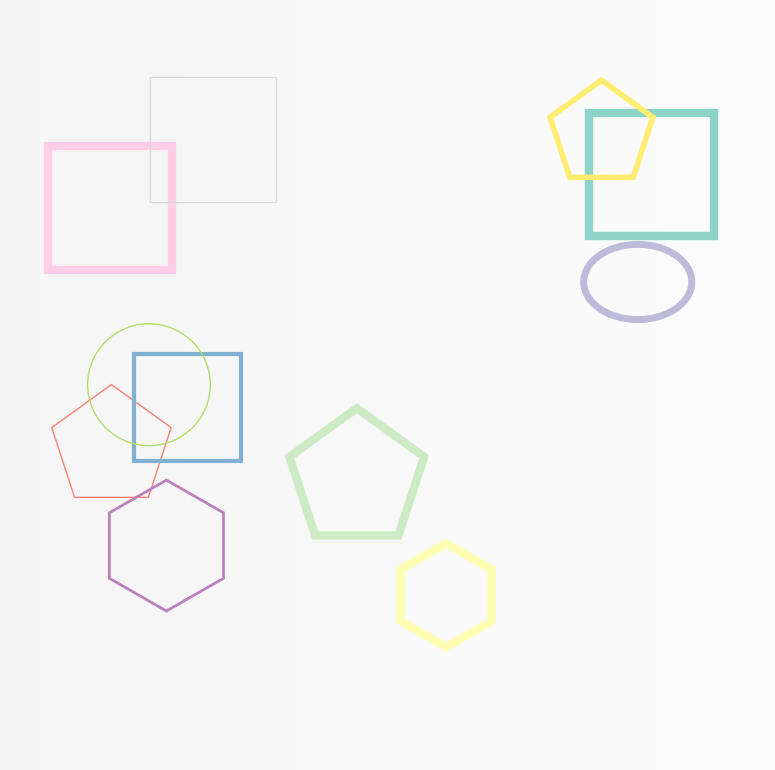[{"shape": "square", "thickness": 3, "radius": 0.4, "center": [0.84, 0.774]}, {"shape": "hexagon", "thickness": 3, "radius": 0.34, "center": [0.576, 0.227]}, {"shape": "oval", "thickness": 2.5, "radius": 0.35, "center": [0.823, 0.634]}, {"shape": "pentagon", "thickness": 0.5, "radius": 0.4, "center": [0.144, 0.42]}, {"shape": "square", "thickness": 1.5, "radius": 0.35, "center": [0.242, 0.471]}, {"shape": "circle", "thickness": 0.5, "radius": 0.4, "center": [0.192, 0.5]}, {"shape": "square", "thickness": 3, "radius": 0.4, "center": [0.142, 0.73]}, {"shape": "square", "thickness": 0.5, "radius": 0.4, "center": [0.275, 0.819]}, {"shape": "hexagon", "thickness": 1, "radius": 0.43, "center": [0.215, 0.291]}, {"shape": "pentagon", "thickness": 3, "radius": 0.46, "center": [0.46, 0.378]}, {"shape": "pentagon", "thickness": 2, "radius": 0.35, "center": [0.776, 0.826]}]